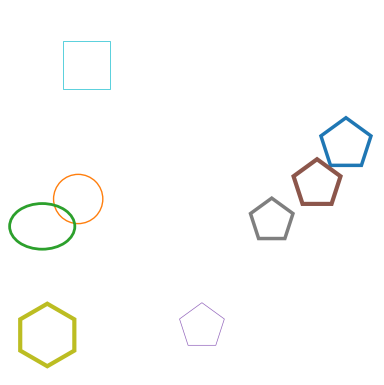[{"shape": "pentagon", "thickness": 2.5, "radius": 0.34, "center": [0.899, 0.626]}, {"shape": "circle", "thickness": 1, "radius": 0.32, "center": [0.203, 0.483]}, {"shape": "oval", "thickness": 2, "radius": 0.42, "center": [0.11, 0.412]}, {"shape": "pentagon", "thickness": 0.5, "radius": 0.31, "center": [0.525, 0.153]}, {"shape": "pentagon", "thickness": 3, "radius": 0.32, "center": [0.823, 0.522]}, {"shape": "pentagon", "thickness": 2.5, "radius": 0.29, "center": [0.706, 0.427]}, {"shape": "hexagon", "thickness": 3, "radius": 0.41, "center": [0.123, 0.13]}, {"shape": "square", "thickness": 0.5, "radius": 0.31, "center": [0.225, 0.831]}]